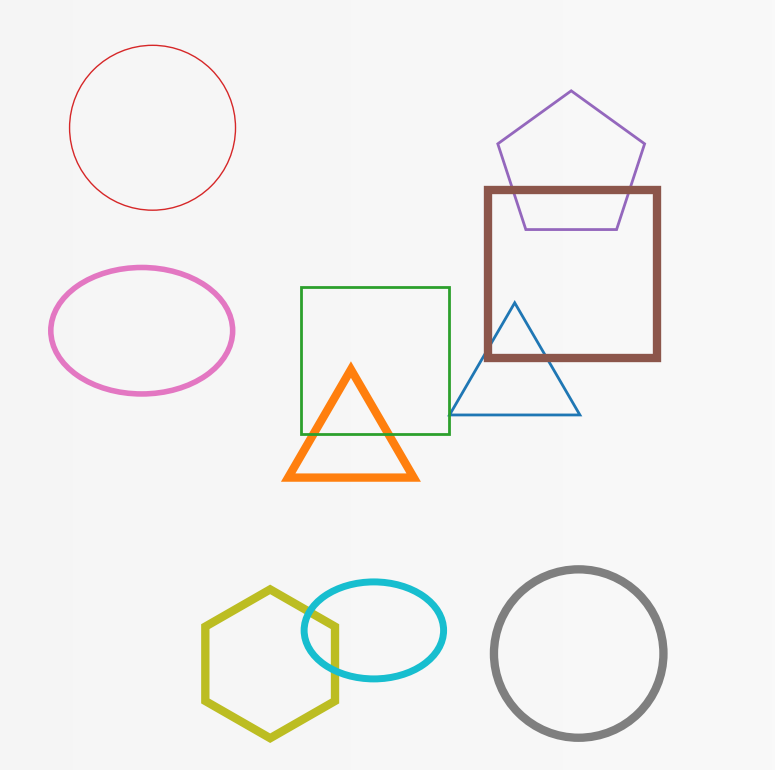[{"shape": "triangle", "thickness": 1, "radius": 0.49, "center": [0.664, 0.51]}, {"shape": "triangle", "thickness": 3, "radius": 0.47, "center": [0.453, 0.427]}, {"shape": "square", "thickness": 1, "radius": 0.48, "center": [0.484, 0.531]}, {"shape": "circle", "thickness": 0.5, "radius": 0.54, "center": [0.197, 0.834]}, {"shape": "pentagon", "thickness": 1, "radius": 0.5, "center": [0.737, 0.782]}, {"shape": "square", "thickness": 3, "radius": 0.55, "center": [0.738, 0.645]}, {"shape": "oval", "thickness": 2, "radius": 0.59, "center": [0.183, 0.57]}, {"shape": "circle", "thickness": 3, "radius": 0.55, "center": [0.747, 0.151]}, {"shape": "hexagon", "thickness": 3, "radius": 0.48, "center": [0.349, 0.138]}, {"shape": "oval", "thickness": 2.5, "radius": 0.45, "center": [0.482, 0.181]}]